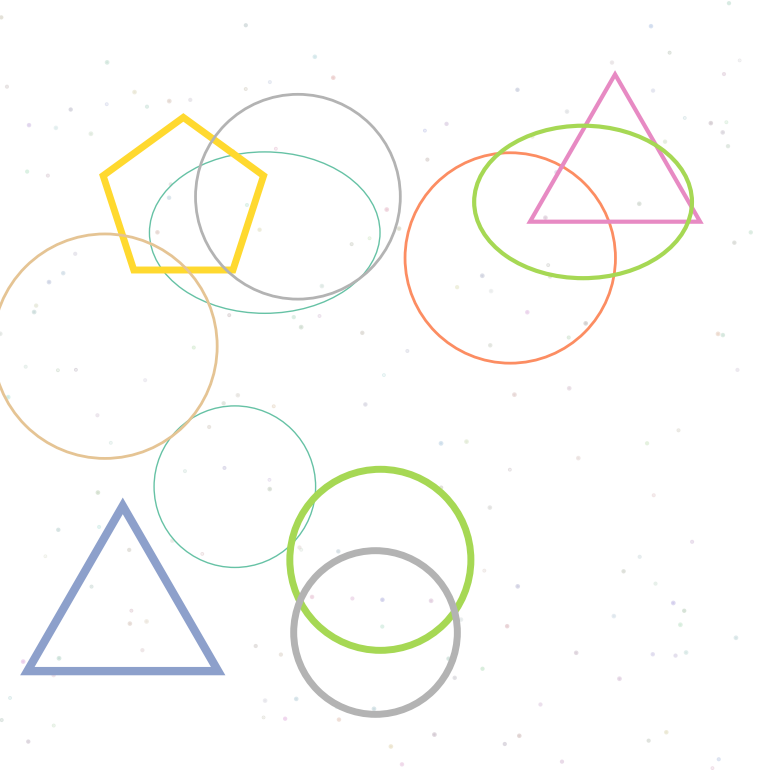[{"shape": "oval", "thickness": 0.5, "radius": 0.75, "center": [0.344, 0.698]}, {"shape": "circle", "thickness": 0.5, "radius": 0.52, "center": [0.305, 0.368]}, {"shape": "circle", "thickness": 1, "radius": 0.68, "center": [0.663, 0.665]}, {"shape": "triangle", "thickness": 3, "radius": 0.72, "center": [0.159, 0.2]}, {"shape": "triangle", "thickness": 1.5, "radius": 0.64, "center": [0.799, 0.776]}, {"shape": "circle", "thickness": 2.5, "radius": 0.59, "center": [0.494, 0.273]}, {"shape": "oval", "thickness": 1.5, "radius": 0.71, "center": [0.757, 0.738]}, {"shape": "pentagon", "thickness": 2.5, "radius": 0.55, "center": [0.238, 0.738]}, {"shape": "circle", "thickness": 1, "radius": 0.73, "center": [0.136, 0.55]}, {"shape": "circle", "thickness": 1, "radius": 0.66, "center": [0.387, 0.745]}, {"shape": "circle", "thickness": 2.5, "radius": 0.53, "center": [0.488, 0.179]}]